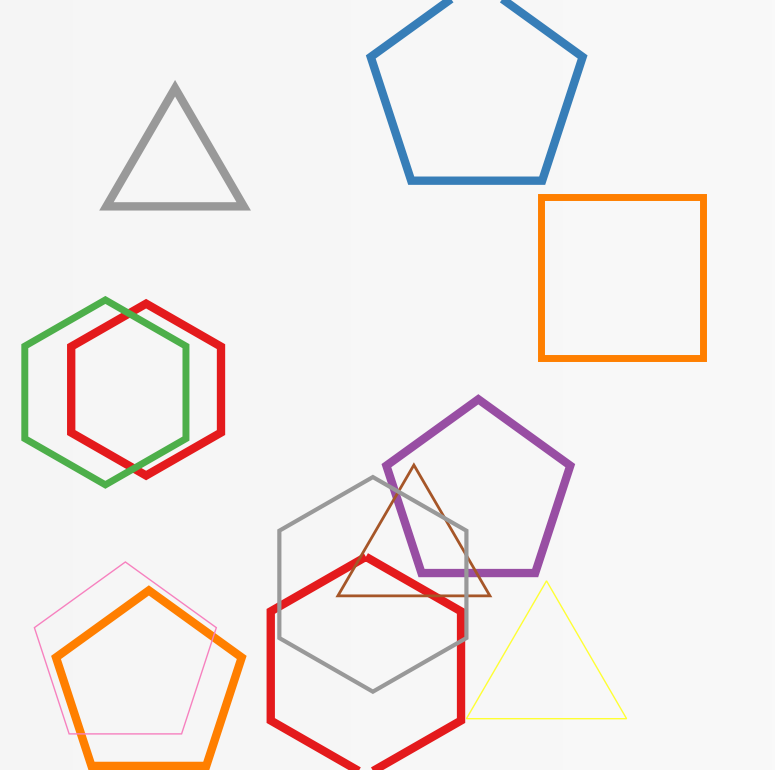[{"shape": "hexagon", "thickness": 3, "radius": 0.56, "center": [0.189, 0.494]}, {"shape": "hexagon", "thickness": 3, "radius": 0.71, "center": [0.472, 0.135]}, {"shape": "pentagon", "thickness": 3, "radius": 0.72, "center": [0.615, 0.882]}, {"shape": "hexagon", "thickness": 2.5, "radius": 0.6, "center": [0.136, 0.49]}, {"shape": "pentagon", "thickness": 3, "radius": 0.62, "center": [0.617, 0.357]}, {"shape": "square", "thickness": 2.5, "radius": 0.52, "center": [0.802, 0.639]}, {"shape": "pentagon", "thickness": 3, "radius": 0.63, "center": [0.192, 0.107]}, {"shape": "triangle", "thickness": 0.5, "radius": 0.6, "center": [0.705, 0.126]}, {"shape": "triangle", "thickness": 1, "radius": 0.57, "center": [0.534, 0.283]}, {"shape": "pentagon", "thickness": 0.5, "radius": 0.62, "center": [0.162, 0.147]}, {"shape": "triangle", "thickness": 3, "radius": 0.51, "center": [0.226, 0.783]}, {"shape": "hexagon", "thickness": 1.5, "radius": 0.7, "center": [0.481, 0.241]}]